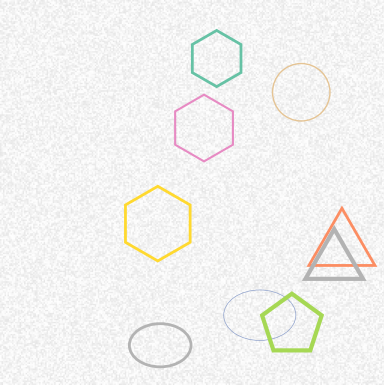[{"shape": "hexagon", "thickness": 2, "radius": 0.36, "center": [0.563, 0.848]}, {"shape": "triangle", "thickness": 2, "radius": 0.49, "center": [0.888, 0.36]}, {"shape": "oval", "thickness": 0.5, "radius": 0.47, "center": [0.675, 0.181]}, {"shape": "hexagon", "thickness": 1.5, "radius": 0.43, "center": [0.53, 0.667]}, {"shape": "pentagon", "thickness": 3, "radius": 0.41, "center": [0.758, 0.156]}, {"shape": "hexagon", "thickness": 2, "radius": 0.48, "center": [0.41, 0.419]}, {"shape": "circle", "thickness": 1, "radius": 0.37, "center": [0.782, 0.76]}, {"shape": "oval", "thickness": 2, "radius": 0.4, "center": [0.416, 0.103]}, {"shape": "triangle", "thickness": 3, "radius": 0.43, "center": [0.868, 0.319]}]